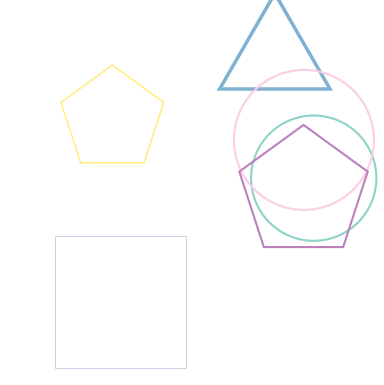[{"shape": "circle", "thickness": 1.5, "radius": 0.81, "center": [0.815, 0.537]}, {"shape": "square", "thickness": 0.5, "radius": 0.85, "center": [0.313, 0.216]}, {"shape": "triangle", "thickness": 2.5, "radius": 0.83, "center": [0.714, 0.852]}, {"shape": "circle", "thickness": 1.5, "radius": 0.91, "center": [0.789, 0.636]}, {"shape": "pentagon", "thickness": 1.5, "radius": 0.88, "center": [0.788, 0.5]}, {"shape": "pentagon", "thickness": 1, "radius": 0.7, "center": [0.292, 0.691]}]